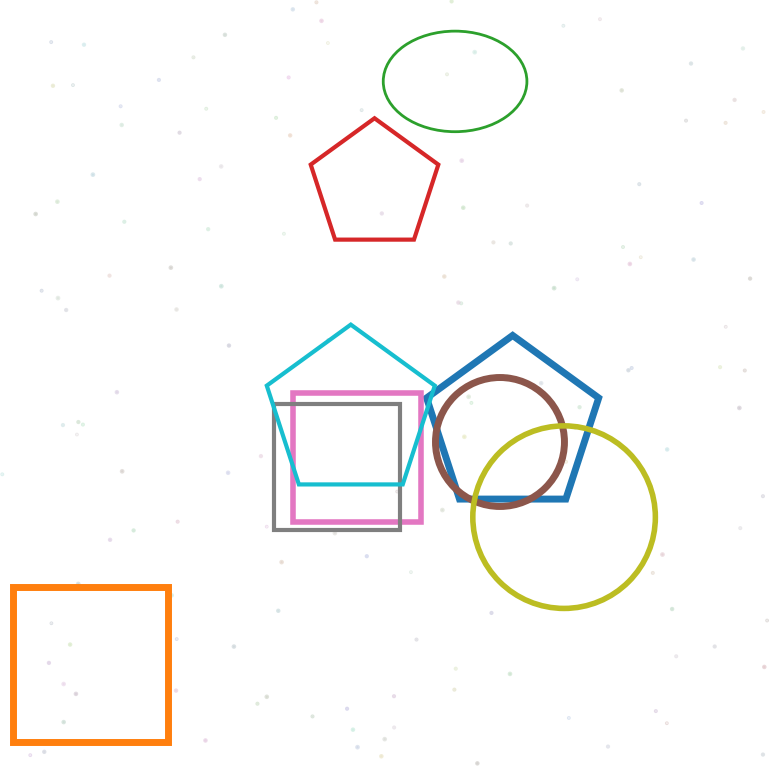[{"shape": "pentagon", "thickness": 2.5, "radius": 0.59, "center": [0.666, 0.447]}, {"shape": "square", "thickness": 2.5, "radius": 0.5, "center": [0.117, 0.137]}, {"shape": "oval", "thickness": 1, "radius": 0.47, "center": [0.591, 0.894]}, {"shape": "pentagon", "thickness": 1.5, "radius": 0.44, "center": [0.486, 0.759]}, {"shape": "circle", "thickness": 2.5, "radius": 0.42, "center": [0.649, 0.426]}, {"shape": "square", "thickness": 2, "radius": 0.42, "center": [0.463, 0.406]}, {"shape": "square", "thickness": 1.5, "radius": 0.41, "center": [0.437, 0.393]}, {"shape": "circle", "thickness": 2, "radius": 0.59, "center": [0.733, 0.328]}, {"shape": "pentagon", "thickness": 1.5, "radius": 0.57, "center": [0.456, 0.464]}]